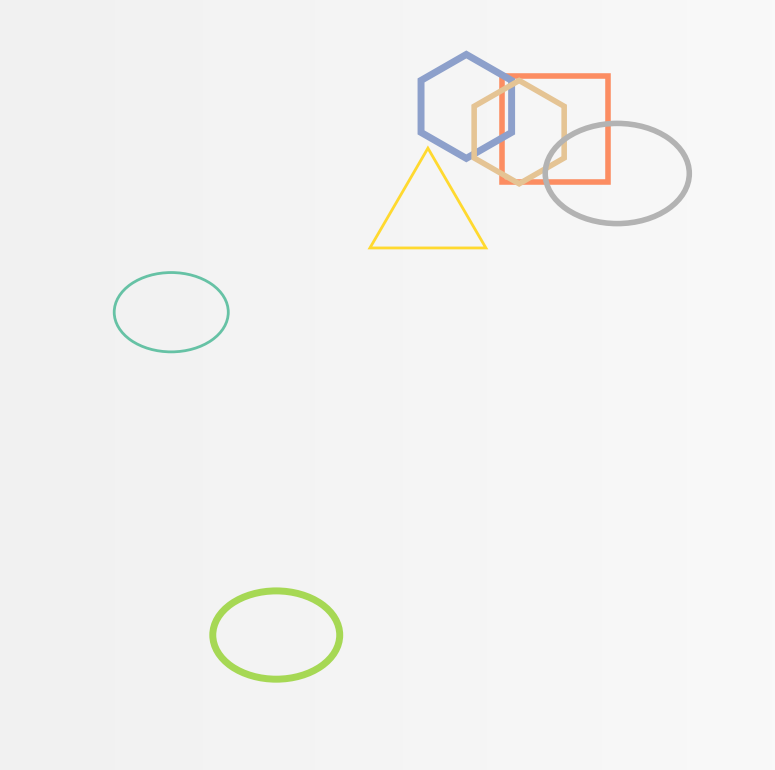[{"shape": "oval", "thickness": 1, "radius": 0.37, "center": [0.221, 0.595]}, {"shape": "square", "thickness": 2, "radius": 0.34, "center": [0.716, 0.832]}, {"shape": "hexagon", "thickness": 2.5, "radius": 0.34, "center": [0.602, 0.862]}, {"shape": "oval", "thickness": 2.5, "radius": 0.41, "center": [0.356, 0.175]}, {"shape": "triangle", "thickness": 1, "radius": 0.43, "center": [0.552, 0.721]}, {"shape": "hexagon", "thickness": 2, "radius": 0.34, "center": [0.67, 0.828]}, {"shape": "oval", "thickness": 2, "radius": 0.46, "center": [0.796, 0.775]}]